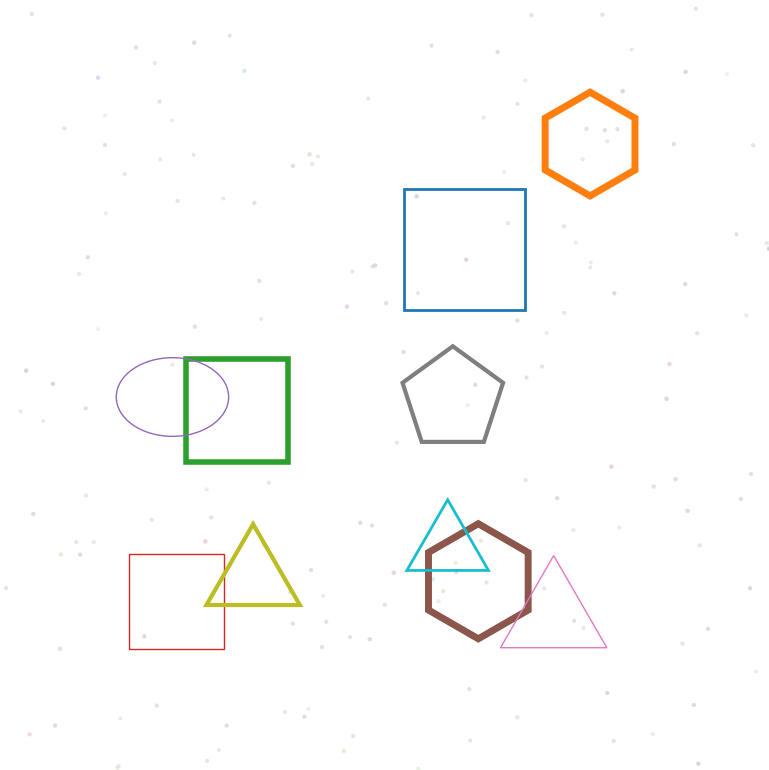[{"shape": "square", "thickness": 1, "radius": 0.39, "center": [0.603, 0.676]}, {"shape": "hexagon", "thickness": 2.5, "radius": 0.34, "center": [0.766, 0.813]}, {"shape": "square", "thickness": 2, "radius": 0.33, "center": [0.308, 0.467]}, {"shape": "square", "thickness": 0.5, "radius": 0.31, "center": [0.229, 0.219]}, {"shape": "oval", "thickness": 0.5, "radius": 0.36, "center": [0.224, 0.484]}, {"shape": "hexagon", "thickness": 2.5, "radius": 0.37, "center": [0.621, 0.245]}, {"shape": "triangle", "thickness": 0.5, "radius": 0.4, "center": [0.719, 0.199]}, {"shape": "pentagon", "thickness": 1.5, "radius": 0.34, "center": [0.588, 0.482]}, {"shape": "triangle", "thickness": 1.5, "radius": 0.35, "center": [0.329, 0.249]}, {"shape": "triangle", "thickness": 1, "radius": 0.31, "center": [0.581, 0.29]}]